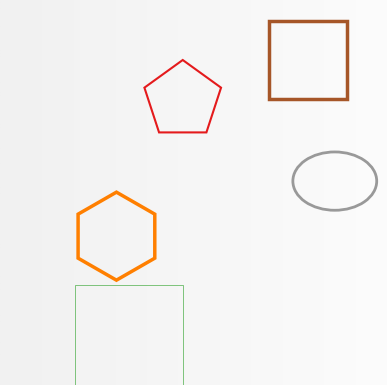[{"shape": "pentagon", "thickness": 1.5, "radius": 0.52, "center": [0.472, 0.74]}, {"shape": "square", "thickness": 0.5, "radius": 0.7, "center": [0.334, 0.122]}, {"shape": "hexagon", "thickness": 2.5, "radius": 0.57, "center": [0.3, 0.387]}, {"shape": "square", "thickness": 2.5, "radius": 0.5, "center": [0.795, 0.845]}, {"shape": "oval", "thickness": 2, "radius": 0.54, "center": [0.864, 0.53]}]